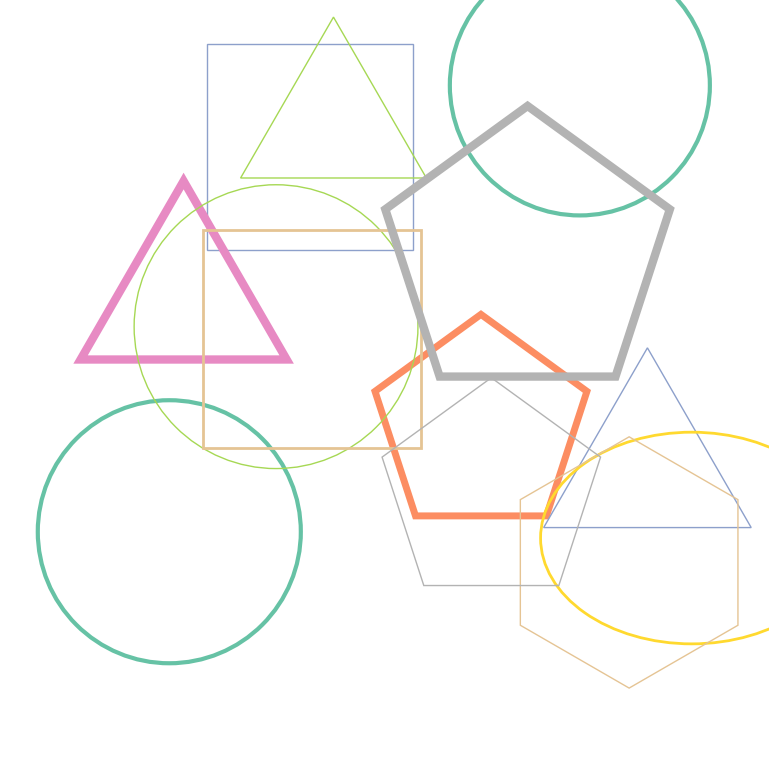[{"shape": "circle", "thickness": 1.5, "radius": 0.85, "center": [0.22, 0.309]}, {"shape": "circle", "thickness": 1.5, "radius": 0.84, "center": [0.753, 0.889]}, {"shape": "pentagon", "thickness": 2.5, "radius": 0.72, "center": [0.625, 0.447]}, {"shape": "square", "thickness": 0.5, "radius": 0.67, "center": [0.403, 0.809]}, {"shape": "triangle", "thickness": 0.5, "radius": 0.78, "center": [0.841, 0.393]}, {"shape": "triangle", "thickness": 3, "radius": 0.77, "center": [0.238, 0.61]}, {"shape": "triangle", "thickness": 0.5, "radius": 0.7, "center": [0.433, 0.838]}, {"shape": "circle", "thickness": 0.5, "radius": 0.92, "center": [0.358, 0.576]}, {"shape": "oval", "thickness": 1, "radius": 0.98, "center": [0.898, 0.301]}, {"shape": "hexagon", "thickness": 0.5, "radius": 0.82, "center": [0.817, 0.27]}, {"shape": "square", "thickness": 1, "radius": 0.71, "center": [0.405, 0.559]}, {"shape": "pentagon", "thickness": 3, "radius": 0.97, "center": [0.685, 0.668]}, {"shape": "pentagon", "thickness": 0.5, "radius": 0.75, "center": [0.638, 0.36]}]